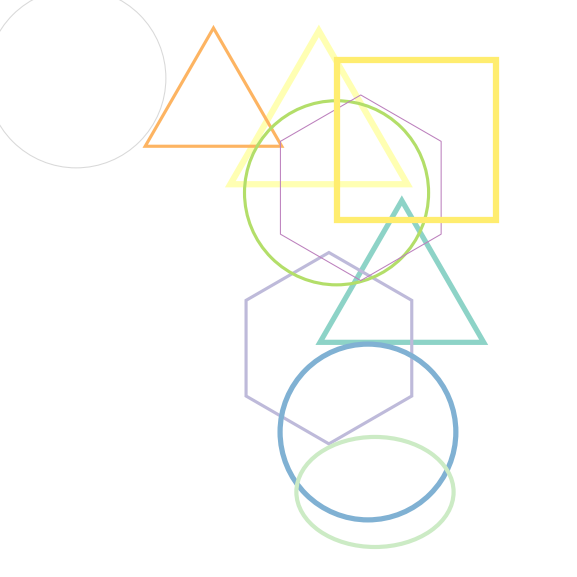[{"shape": "triangle", "thickness": 2.5, "radius": 0.82, "center": [0.696, 0.488]}, {"shape": "triangle", "thickness": 3, "radius": 0.89, "center": [0.552, 0.769]}, {"shape": "hexagon", "thickness": 1.5, "radius": 0.83, "center": [0.57, 0.396]}, {"shape": "circle", "thickness": 2.5, "radius": 0.76, "center": [0.637, 0.251]}, {"shape": "triangle", "thickness": 1.5, "radius": 0.68, "center": [0.37, 0.814]}, {"shape": "circle", "thickness": 1.5, "radius": 0.8, "center": [0.583, 0.665]}, {"shape": "circle", "thickness": 0.5, "radius": 0.78, "center": [0.132, 0.864]}, {"shape": "hexagon", "thickness": 0.5, "radius": 0.8, "center": [0.625, 0.674]}, {"shape": "oval", "thickness": 2, "radius": 0.68, "center": [0.649, 0.147]}, {"shape": "square", "thickness": 3, "radius": 0.69, "center": [0.721, 0.756]}]